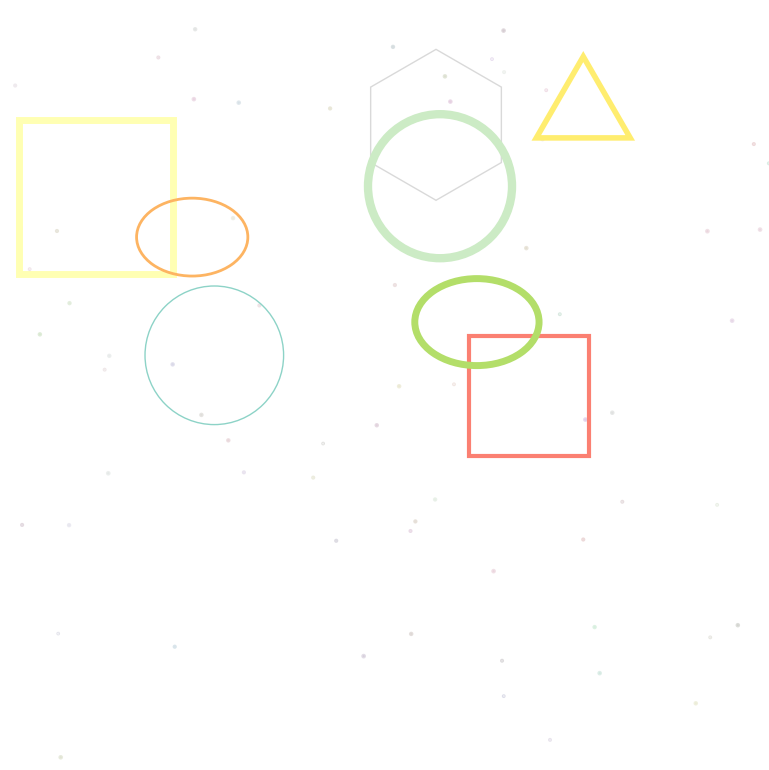[{"shape": "circle", "thickness": 0.5, "radius": 0.45, "center": [0.278, 0.539]}, {"shape": "square", "thickness": 2.5, "radius": 0.5, "center": [0.125, 0.744]}, {"shape": "square", "thickness": 1.5, "radius": 0.39, "center": [0.687, 0.486]}, {"shape": "oval", "thickness": 1, "radius": 0.36, "center": [0.25, 0.692]}, {"shape": "oval", "thickness": 2.5, "radius": 0.4, "center": [0.619, 0.582]}, {"shape": "hexagon", "thickness": 0.5, "radius": 0.49, "center": [0.566, 0.838]}, {"shape": "circle", "thickness": 3, "radius": 0.47, "center": [0.571, 0.758]}, {"shape": "triangle", "thickness": 2, "radius": 0.35, "center": [0.757, 0.856]}]